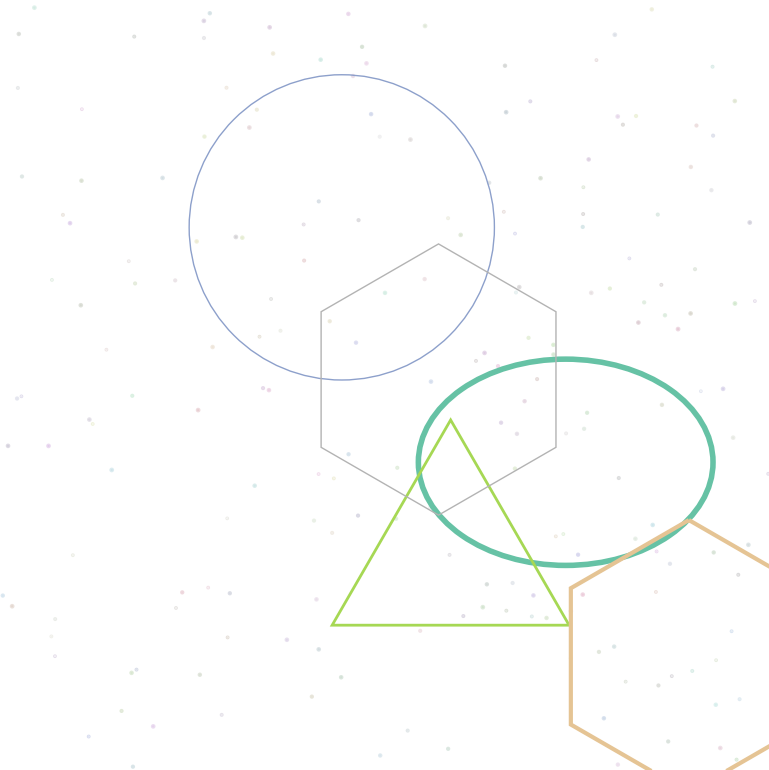[{"shape": "oval", "thickness": 2, "radius": 0.96, "center": [0.735, 0.4]}, {"shape": "circle", "thickness": 0.5, "radius": 0.99, "center": [0.444, 0.705]}, {"shape": "triangle", "thickness": 1, "radius": 0.89, "center": [0.585, 0.277]}, {"shape": "hexagon", "thickness": 1.5, "radius": 0.89, "center": [0.895, 0.148]}, {"shape": "hexagon", "thickness": 0.5, "radius": 0.88, "center": [0.57, 0.507]}]